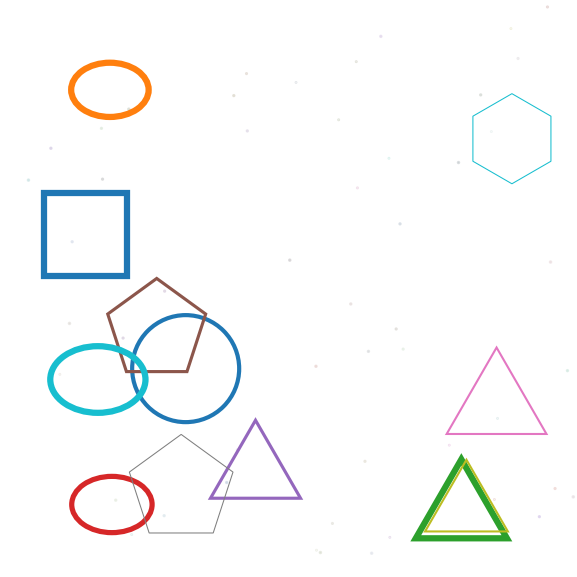[{"shape": "square", "thickness": 3, "radius": 0.36, "center": [0.148, 0.593]}, {"shape": "circle", "thickness": 2, "radius": 0.46, "center": [0.322, 0.361]}, {"shape": "oval", "thickness": 3, "radius": 0.34, "center": [0.19, 0.844]}, {"shape": "triangle", "thickness": 3, "radius": 0.46, "center": [0.799, 0.113]}, {"shape": "oval", "thickness": 2.5, "radius": 0.35, "center": [0.194, 0.126]}, {"shape": "triangle", "thickness": 1.5, "radius": 0.45, "center": [0.442, 0.181]}, {"shape": "pentagon", "thickness": 1.5, "radius": 0.45, "center": [0.271, 0.428]}, {"shape": "triangle", "thickness": 1, "radius": 0.5, "center": [0.86, 0.298]}, {"shape": "pentagon", "thickness": 0.5, "radius": 0.47, "center": [0.314, 0.153]}, {"shape": "triangle", "thickness": 1, "radius": 0.41, "center": [0.808, 0.12]}, {"shape": "oval", "thickness": 3, "radius": 0.41, "center": [0.169, 0.342]}, {"shape": "hexagon", "thickness": 0.5, "radius": 0.39, "center": [0.886, 0.759]}]